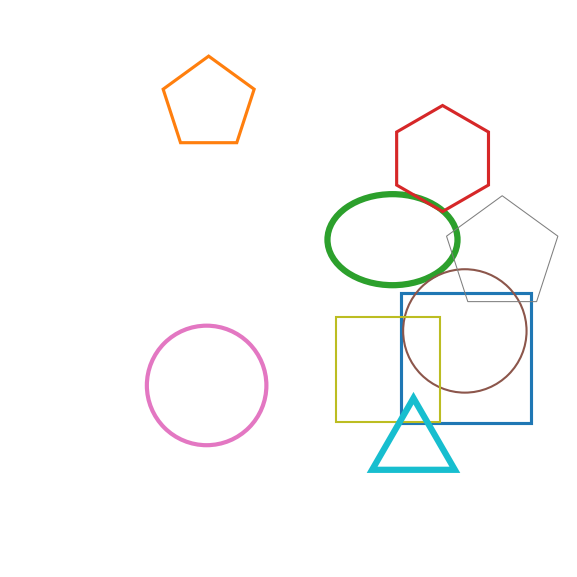[{"shape": "square", "thickness": 1.5, "radius": 0.56, "center": [0.807, 0.38]}, {"shape": "pentagon", "thickness": 1.5, "radius": 0.41, "center": [0.361, 0.819]}, {"shape": "oval", "thickness": 3, "radius": 0.56, "center": [0.68, 0.584]}, {"shape": "hexagon", "thickness": 1.5, "radius": 0.46, "center": [0.766, 0.725]}, {"shape": "circle", "thickness": 1, "radius": 0.53, "center": [0.805, 0.426]}, {"shape": "circle", "thickness": 2, "radius": 0.52, "center": [0.358, 0.332]}, {"shape": "pentagon", "thickness": 0.5, "radius": 0.51, "center": [0.87, 0.559]}, {"shape": "square", "thickness": 1, "radius": 0.45, "center": [0.672, 0.359]}, {"shape": "triangle", "thickness": 3, "radius": 0.41, "center": [0.716, 0.227]}]